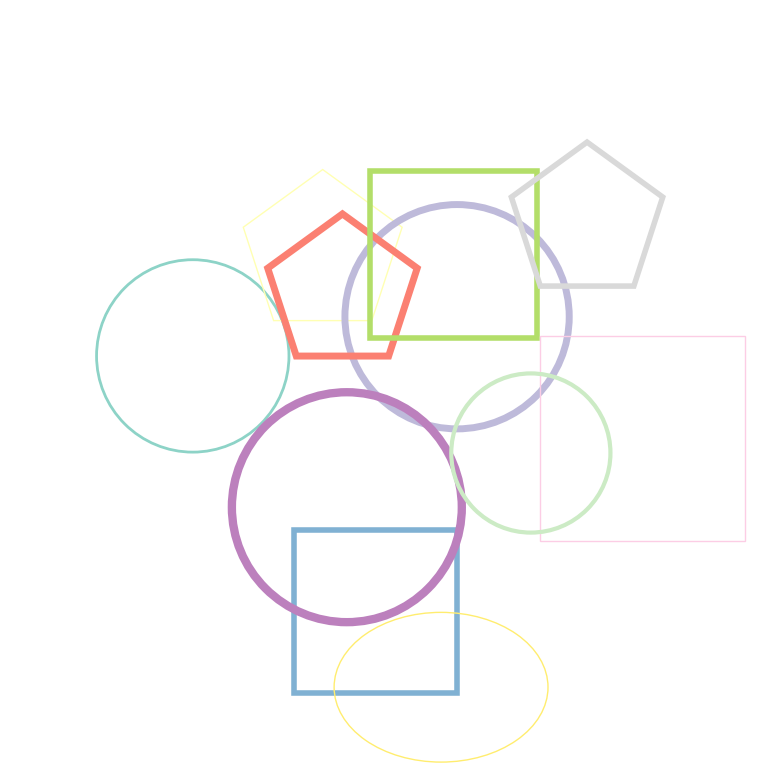[{"shape": "circle", "thickness": 1, "radius": 0.62, "center": [0.25, 0.538]}, {"shape": "pentagon", "thickness": 0.5, "radius": 0.54, "center": [0.419, 0.671]}, {"shape": "circle", "thickness": 2.5, "radius": 0.73, "center": [0.594, 0.589]}, {"shape": "pentagon", "thickness": 2.5, "radius": 0.51, "center": [0.445, 0.62]}, {"shape": "square", "thickness": 2, "radius": 0.53, "center": [0.487, 0.206]}, {"shape": "square", "thickness": 2, "radius": 0.54, "center": [0.589, 0.669]}, {"shape": "square", "thickness": 0.5, "radius": 0.67, "center": [0.835, 0.431]}, {"shape": "pentagon", "thickness": 2, "radius": 0.52, "center": [0.762, 0.712]}, {"shape": "circle", "thickness": 3, "radius": 0.75, "center": [0.45, 0.341]}, {"shape": "circle", "thickness": 1.5, "radius": 0.52, "center": [0.689, 0.412]}, {"shape": "oval", "thickness": 0.5, "radius": 0.69, "center": [0.573, 0.107]}]